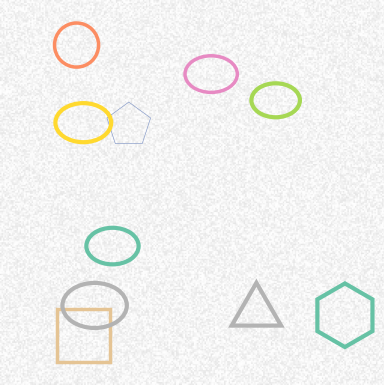[{"shape": "hexagon", "thickness": 3, "radius": 0.41, "center": [0.896, 0.181]}, {"shape": "oval", "thickness": 3, "radius": 0.34, "center": [0.292, 0.361]}, {"shape": "circle", "thickness": 2.5, "radius": 0.29, "center": [0.199, 0.883]}, {"shape": "pentagon", "thickness": 0.5, "radius": 0.3, "center": [0.334, 0.675]}, {"shape": "oval", "thickness": 2.5, "radius": 0.34, "center": [0.548, 0.808]}, {"shape": "oval", "thickness": 3, "radius": 0.32, "center": [0.716, 0.74]}, {"shape": "oval", "thickness": 3, "radius": 0.36, "center": [0.216, 0.681]}, {"shape": "square", "thickness": 2.5, "radius": 0.34, "center": [0.217, 0.129]}, {"shape": "triangle", "thickness": 3, "radius": 0.37, "center": [0.666, 0.191]}, {"shape": "oval", "thickness": 3, "radius": 0.42, "center": [0.246, 0.207]}]